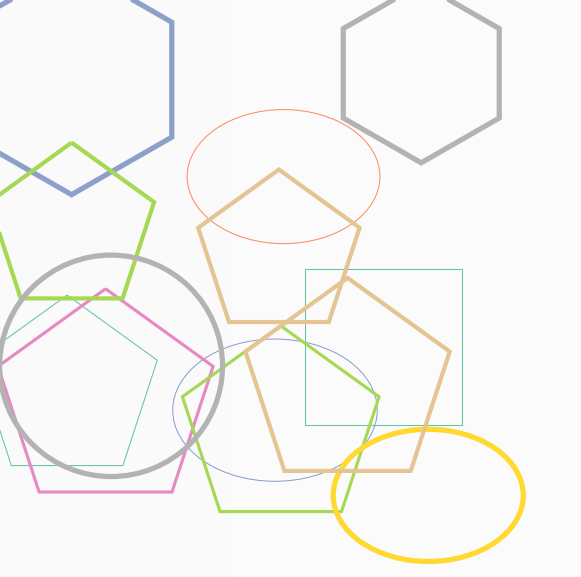[{"shape": "pentagon", "thickness": 0.5, "radius": 0.82, "center": [0.115, 0.325]}, {"shape": "square", "thickness": 0.5, "radius": 0.68, "center": [0.659, 0.398]}, {"shape": "oval", "thickness": 0.5, "radius": 0.83, "center": [0.488, 0.693]}, {"shape": "hexagon", "thickness": 2.5, "radius": 1.0, "center": [0.123, 0.861]}, {"shape": "oval", "thickness": 0.5, "radius": 0.88, "center": [0.473, 0.289]}, {"shape": "pentagon", "thickness": 1.5, "radius": 0.97, "center": [0.182, 0.305]}, {"shape": "pentagon", "thickness": 2, "radius": 0.75, "center": [0.123, 0.603]}, {"shape": "pentagon", "thickness": 1.5, "radius": 0.89, "center": [0.483, 0.257]}, {"shape": "oval", "thickness": 2.5, "radius": 0.82, "center": [0.737, 0.141]}, {"shape": "pentagon", "thickness": 2, "radius": 0.73, "center": [0.48, 0.56]}, {"shape": "pentagon", "thickness": 2, "radius": 0.92, "center": [0.598, 0.333]}, {"shape": "circle", "thickness": 2.5, "radius": 0.96, "center": [0.191, 0.366]}, {"shape": "hexagon", "thickness": 2.5, "radius": 0.77, "center": [0.725, 0.872]}]